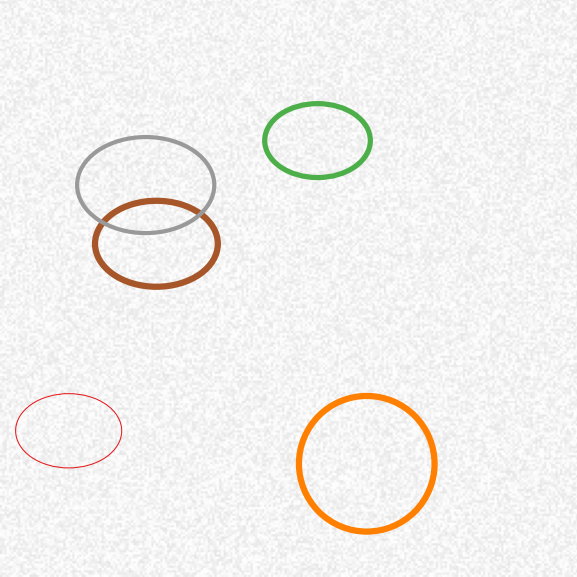[{"shape": "oval", "thickness": 0.5, "radius": 0.46, "center": [0.119, 0.253]}, {"shape": "oval", "thickness": 2.5, "radius": 0.46, "center": [0.55, 0.756]}, {"shape": "circle", "thickness": 3, "radius": 0.59, "center": [0.635, 0.196]}, {"shape": "oval", "thickness": 3, "radius": 0.53, "center": [0.271, 0.577]}, {"shape": "oval", "thickness": 2, "radius": 0.59, "center": [0.252, 0.679]}]